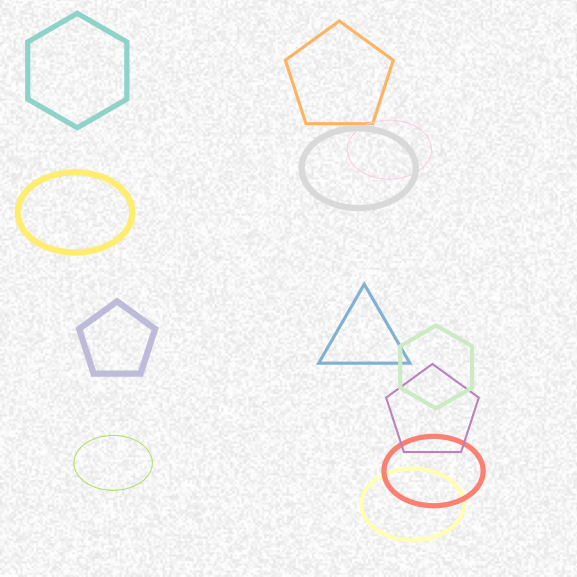[{"shape": "hexagon", "thickness": 2.5, "radius": 0.5, "center": [0.134, 0.877]}, {"shape": "oval", "thickness": 2, "radius": 0.44, "center": [0.714, 0.126]}, {"shape": "pentagon", "thickness": 3, "radius": 0.35, "center": [0.203, 0.408]}, {"shape": "oval", "thickness": 2.5, "radius": 0.43, "center": [0.751, 0.184]}, {"shape": "triangle", "thickness": 1.5, "radius": 0.46, "center": [0.631, 0.416]}, {"shape": "pentagon", "thickness": 1.5, "radius": 0.49, "center": [0.588, 0.864]}, {"shape": "oval", "thickness": 0.5, "radius": 0.34, "center": [0.196, 0.198]}, {"shape": "oval", "thickness": 0.5, "radius": 0.36, "center": [0.674, 0.74]}, {"shape": "oval", "thickness": 3, "radius": 0.49, "center": [0.621, 0.708]}, {"shape": "pentagon", "thickness": 1, "radius": 0.42, "center": [0.749, 0.285]}, {"shape": "hexagon", "thickness": 2, "radius": 0.36, "center": [0.755, 0.364]}, {"shape": "oval", "thickness": 3, "radius": 0.5, "center": [0.13, 0.631]}]